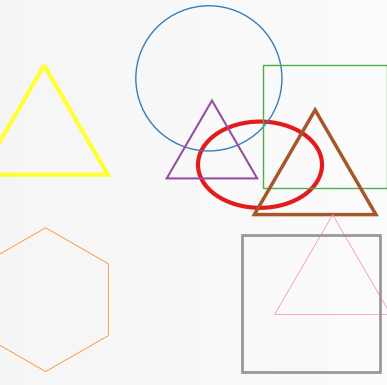[{"shape": "oval", "thickness": 3, "radius": 0.8, "center": [0.671, 0.572]}, {"shape": "circle", "thickness": 1, "radius": 0.94, "center": [0.539, 0.796]}, {"shape": "square", "thickness": 1, "radius": 0.8, "center": [0.839, 0.671]}, {"shape": "triangle", "thickness": 1.5, "radius": 0.67, "center": [0.547, 0.604]}, {"shape": "hexagon", "thickness": 0.5, "radius": 0.93, "center": [0.118, 0.222]}, {"shape": "triangle", "thickness": 3, "radius": 0.95, "center": [0.114, 0.641]}, {"shape": "triangle", "thickness": 2.5, "radius": 0.91, "center": [0.813, 0.533]}, {"shape": "triangle", "thickness": 0.5, "radius": 0.86, "center": [0.858, 0.27]}, {"shape": "square", "thickness": 2, "radius": 0.89, "center": [0.803, 0.211]}]